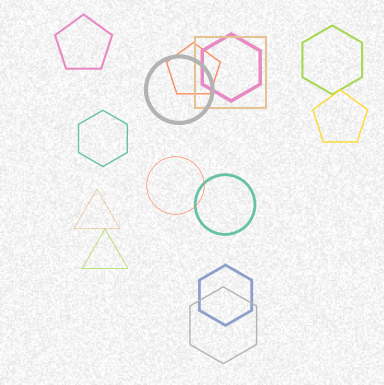[{"shape": "hexagon", "thickness": 1, "radius": 0.37, "center": [0.267, 0.64]}, {"shape": "circle", "thickness": 2, "radius": 0.39, "center": [0.585, 0.469]}, {"shape": "pentagon", "thickness": 1, "radius": 0.37, "center": [0.502, 0.816]}, {"shape": "circle", "thickness": 0.5, "radius": 0.37, "center": [0.456, 0.518]}, {"shape": "hexagon", "thickness": 2, "radius": 0.39, "center": [0.586, 0.233]}, {"shape": "hexagon", "thickness": 2.5, "radius": 0.43, "center": [0.601, 0.825]}, {"shape": "pentagon", "thickness": 1.5, "radius": 0.39, "center": [0.217, 0.885]}, {"shape": "hexagon", "thickness": 1.5, "radius": 0.45, "center": [0.863, 0.844]}, {"shape": "triangle", "thickness": 0.5, "radius": 0.34, "center": [0.273, 0.337]}, {"shape": "pentagon", "thickness": 1, "radius": 0.37, "center": [0.884, 0.692]}, {"shape": "triangle", "thickness": 0.5, "radius": 0.34, "center": [0.252, 0.44]}, {"shape": "square", "thickness": 1.5, "radius": 0.46, "center": [0.598, 0.812]}, {"shape": "circle", "thickness": 3, "radius": 0.43, "center": [0.465, 0.767]}, {"shape": "hexagon", "thickness": 1, "radius": 0.5, "center": [0.58, 0.155]}]